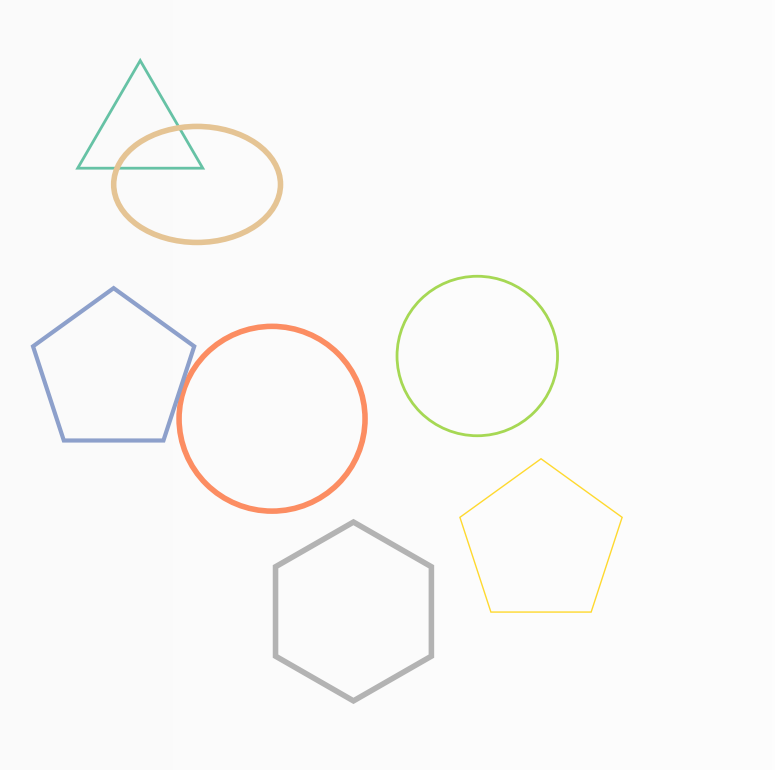[{"shape": "triangle", "thickness": 1, "radius": 0.47, "center": [0.181, 0.828]}, {"shape": "circle", "thickness": 2, "radius": 0.6, "center": [0.351, 0.456]}, {"shape": "pentagon", "thickness": 1.5, "radius": 0.55, "center": [0.147, 0.516]}, {"shape": "circle", "thickness": 1, "radius": 0.52, "center": [0.616, 0.538]}, {"shape": "pentagon", "thickness": 0.5, "radius": 0.55, "center": [0.698, 0.294]}, {"shape": "oval", "thickness": 2, "radius": 0.54, "center": [0.254, 0.76]}, {"shape": "hexagon", "thickness": 2, "radius": 0.58, "center": [0.456, 0.206]}]